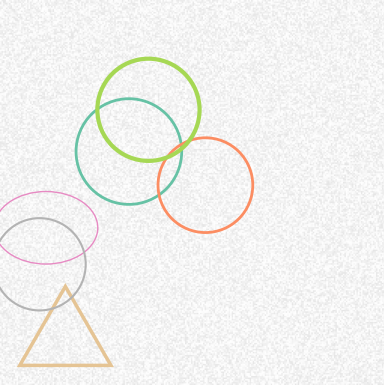[{"shape": "circle", "thickness": 2, "radius": 0.69, "center": [0.335, 0.606]}, {"shape": "circle", "thickness": 2, "radius": 0.62, "center": [0.533, 0.519]}, {"shape": "oval", "thickness": 1, "radius": 0.67, "center": [0.119, 0.408]}, {"shape": "circle", "thickness": 3, "radius": 0.66, "center": [0.386, 0.715]}, {"shape": "triangle", "thickness": 2.5, "radius": 0.68, "center": [0.17, 0.119]}, {"shape": "circle", "thickness": 1.5, "radius": 0.6, "center": [0.103, 0.313]}]